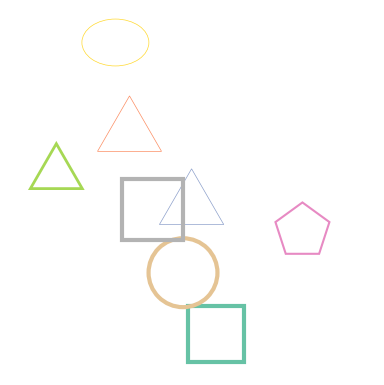[{"shape": "square", "thickness": 3, "radius": 0.36, "center": [0.562, 0.132]}, {"shape": "triangle", "thickness": 0.5, "radius": 0.48, "center": [0.336, 0.655]}, {"shape": "triangle", "thickness": 0.5, "radius": 0.48, "center": [0.498, 0.465]}, {"shape": "pentagon", "thickness": 1.5, "radius": 0.37, "center": [0.786, 0.4]}, {"shape": "triangle", "thickness": 2, "radius": 0.39, "center": [0.146, 0.549]}, {"shape": "oval", "thickness": 0.5, "radius": 0.44, "center": [0.3, 0.89]}, {"shape": "circle", "thickness": 3, "radius": 0.45, "center": [0.475, 0.292]}, {"shape": "square", "thickness": 3, "radius": 0.4, "center": [0.397, 0.456]}]